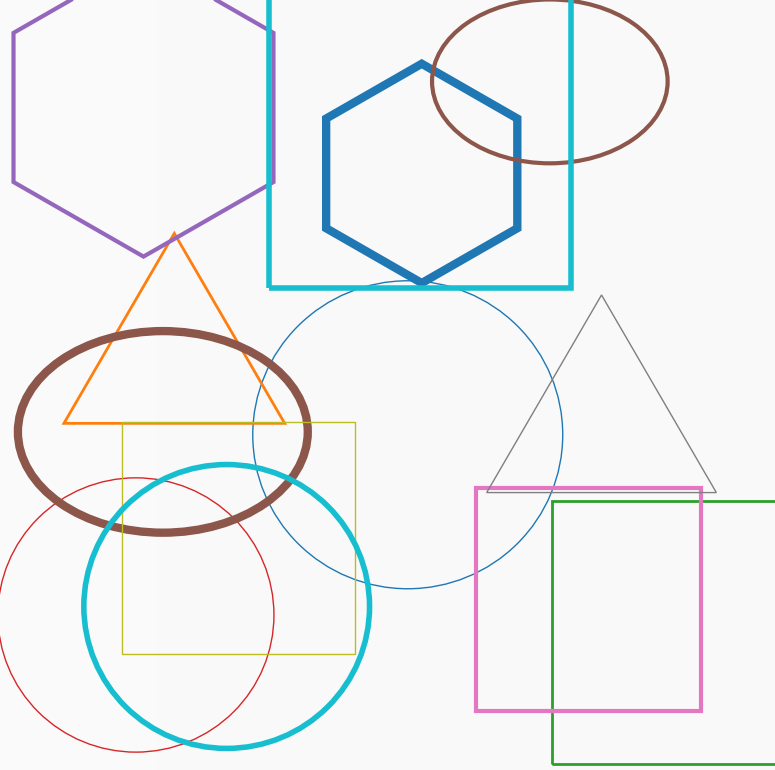[{"shape": "hexagon", "thickness": 3, "radius": 0.71, "center": [0.544, 0.775]}, {"shape": "circle", "thickness": 0.5, "radius": 1.0, "center": [0.526, 0.435]}, {"shape": "triangle", "thickness": 1, "radius": 0.82, "center": [0.225, 0.532]}, {"shape": "square", "thickness": 1, "radius": 0.85, "center": [0.884, 0.178]}, {"shape": "circle", "thickness": 0.5, "radius": 0.89, "center": [0.175, 0.201]}, {"shape": "hexagon", "thickness": 1.5, "radius": 0.97, "center": [0.185, 0.86]}, {"shape": "oval", "thickness": 1.5, "radius": 0.76, "center": [0.709, 0.894]}, {"shape": "oval", "thickness": 3, "radius": 0.94, "center": [0.21, 0.439]}, {"shape": "square", "thickness": 1.5, "radius": 0.73, "center": [0.759, 0.222]}, {"shape": "triangle", "thickness": 0.5, "radius": 0.86, "center": [0.776, 0.446]}, {"shape": "square", "thickness": 0.5, "radius": 0.75, "center": [0.308, 0.301]}, {"shape": "circle", "thickness": 2, "radius": 0.92, "center": [0.293, 0.212]}, {"shape": "square", "thickness": 2, "radius": 0.97, "center": [0.542, 0.821]}]